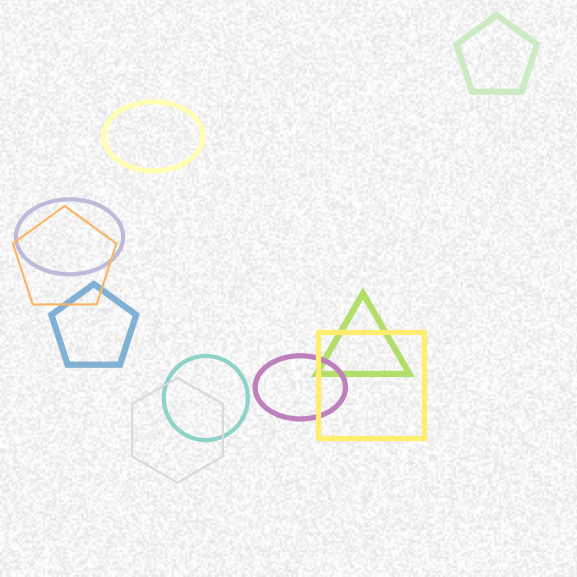[{"shape": "circle", "thickness": 2, "radius": 0.36, "center": [0.356, 0.31]}, {"shape": "oval", "thickness": 2.5, "radius": 0.43, "center": [0.266, 0.763]}, {"shape": "oval", "thickness": 2, "radius": 0.46, "center": [0.12, 0.589]}, {"shape": "pentagon", "thickness": 3, "radius": 0.39, "center": [0.162, 0.43]}, {"shape": "pentagon", "thickness": 1, "radius": 0.47, "center": [0.112, 0.548]}, {"shape": "triangle", "thickness": 3, "radius": 0.46, "center": [0.629, 0.398]}, {"shape": "hexagon", "thickness": 1, "radius": 0.45, "center": [0.307, 0.254]}, {"shape": "oval", "thickness": 2.5, "radius": 0.39, "center": [0.52, 0.328]}, {"shape": "pentagon", "thickness": 3, "radius": 0.37, "center": [0.86, 0.9]}, {"shape": "square", "thickness": 2.5, "radius": 0.46, "center": [0.642, 0.332]}]